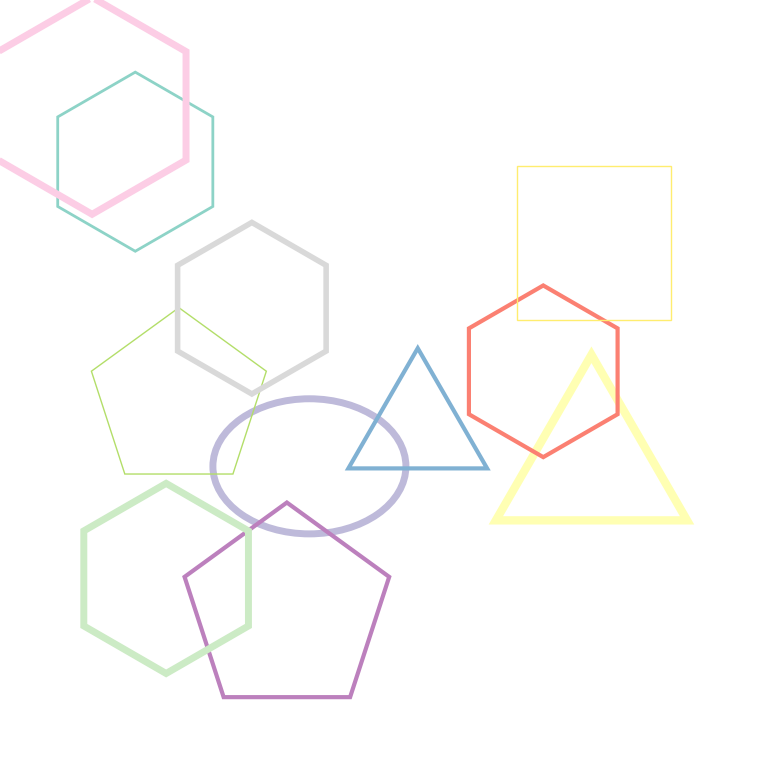[{"shape": "hexagon", "thickness": 1, "radius": 0.58, "center": [0.176, 0.79]}, {"shape": "triangle", "thickness": 3, "radius": 0.72, "center": [0.768, 0.396]}, {"shape": "oval", "thickness": 2.5, "radius": 0.63, "center": [0.402, 0.394]}, {"shape": "hexagon", "thickness": 1.5, "radius": 0.56, "center": [0.706, 0.518]}, {"shape": "triangle", "thickness": 1.5, "radius": 0.52, "center": [0.543, 0.444]}, {"shape": "pentagon", "thickness": 0.5, "radius": 0.6, "center": [0.232, 0.481]}, {"shape": "hexagon", "thickness": 2.5, "radius": 0.7, "center": [0.12, 0.863]}, {"shape": "hexagon", "thickness": 2, "radius": 0.56, "center": [0.327, 0.6]}, {"shape": "pentagon", "thickness": 1.5, "radius": 0.7, "center": [0.373, 0.208]}, {"shape": "hexagon", "thickness": 2.5, "radius": 0.62, "center": [0.216, 0.249]}, {"shape": "square", "thickness": 0.5, "radius": 0.5, "center": [0.771, 0.684]}]